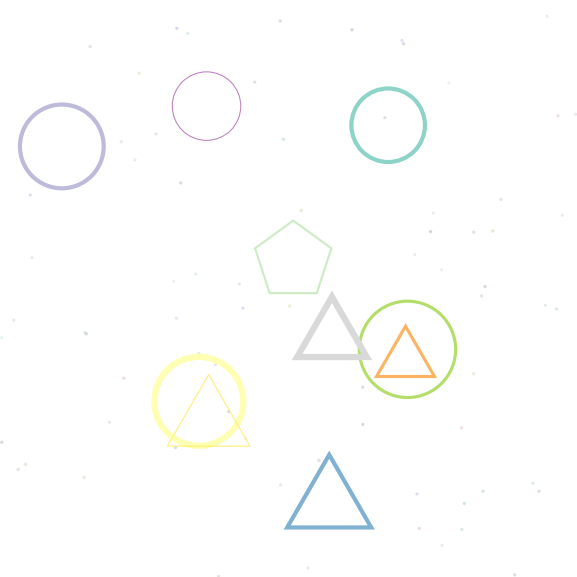[{"shape": "circle", "thickness": 2, "radius": 0.32, "center": [0.672, 0.782]}, {"shape": "circle", "thickness": 3, "radius": 0.38, "center": [0.344, 0.304]}, {"shape": "circle", "thickness": 2, "radius": 0.36, "center": [0.107, 0.746]}, {"shape": "triangle", "thickness": 2, "radius": 0.42, "center": [0.57, 0.128]}, {"shape": "triangle", "thickness": 1.5, "radius": 0.29, "center": [0.702, 0.376]}, {"shape": "circle", "thickness": 1.5, "radius": 0.42, "center": [0.706, 0.394]}, {"shape": "triangle", "thickness": 3, "radius": 0.35, "center": [0.575, 0.416]}, {"shape": "circle", "thickness": 0.5, "radius": 0.3, "center": [0.358, 0.815]}, {"shape": "pentagon", "thickness": 1, "radius": 0.35, "center": [0.508, 0.548]}, {"shape": "triangle", "thickness": 0.5, "radius": 0.41, "center": [0.361, 0.268]}]